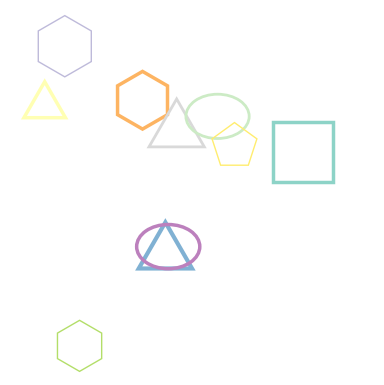[{"shape": "square", "thickness": 2.5, "radius": 0.39, "center": [0.787, 0.604]}, {"shape": "triangle", "thickness": 2.5, "radius": 0.31, "center": [0.116, 0.725]}, {"shape": "hexagon", "thickness": 1, "radius": 0.4, "center": [0.168, 0.88]}, {"shape": "triangle", "thickness": 3, "radius": 0.4, "center": [0.43, 0.343]}, {"shape": "hexagon", "thickness": 2.5, "radius": 0.37, "center": [0.37, 0.74]}, {"shape": "hexagon", "thickness": 1, "radius": 0.33, "center": [0.207, 0.102]}, {"shape": "triangle", "thickness": 2, "radius": 0.41, "center": [0.459, 0.66]}, {"shape": "oval", "thickness": 2.5, "radius": 0.41, "center": [0.437, 0.359]}, {"shape": "oval", "thickness": 2, "radius": 0.41, "center": [0.565, 0.698]}, {"shape": "pentagon", "thickness": 1, "radius": 0.31, "center": [0.609, 0.62]}]